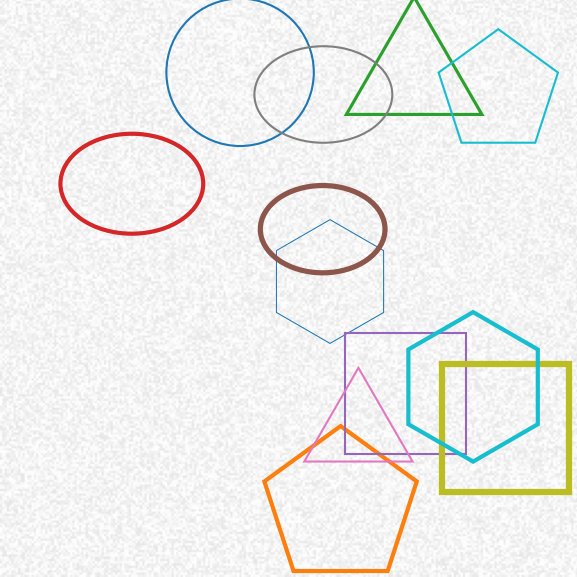[{"shape": "hexagon", "thickness": 0.5, "radius": 0.54, "center": [0.571, 0.512]}, {"shape": "circle", "thickness": 1, "radius": 0.64, "center": [0.416, 0.874]}, {"shape": "pentagon", "thickness": 2, "radius": 0.69, "center": [0.59, 0.123]}, {"shape": "triangle", "thickness": 1.5, "radius": 0.68, "center": [0.717, 0.869]}, {"shape": "oval", "thickness": 2, "radius": 0.62, "center": [0.228, 0.681]}, {"shape": "square", "thickness": 1, "radius": 0.52, "center": [0.702, 0.318]}, {"shape": "oval", "thickness": 2.5, "radius": 0.54, "center": [0.559, 0.602]}, {"shape": "triangle", "thickness": 1, "radius": 0.54, "center": [0.621, 0.254]}, {"shape": "oval", "thickness": 1, "radius": 0.6, "center": [0.56, 0.836]}, {"shape": "square", "thickness": 3, "radius": 0.55, "center": [0.875, 0.259]}, {"shape": "pentagon", "thickness": 1, "radius": 0.54, "center": [0.863, 0.84]}, {"shape": "hexagon", "thickness": 2, "radius": 0.65, "center": [0.819, 0.329]}]